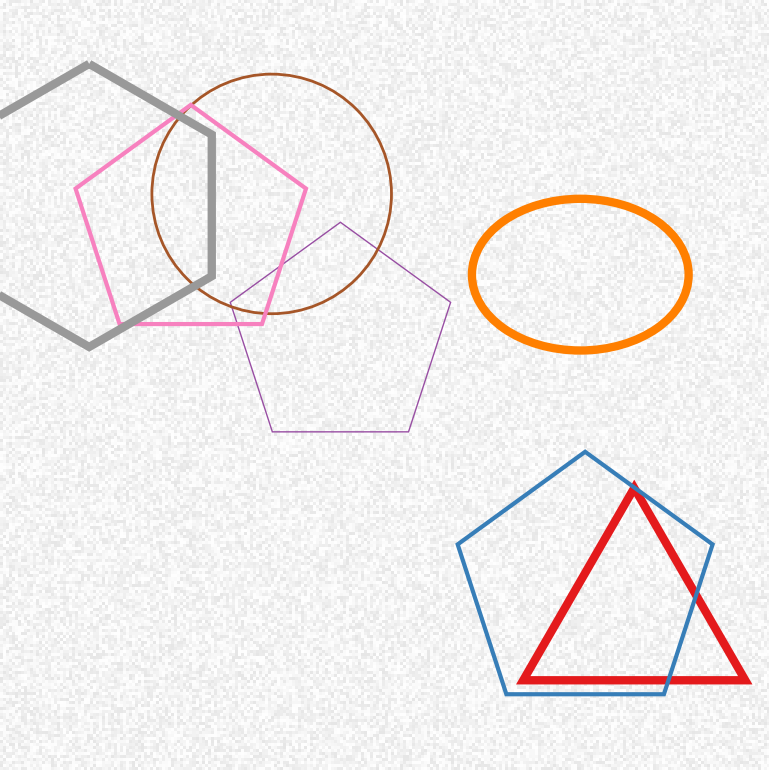[{"shape": "triangle", "thickness": 3, "radius": 0.83, "center": [0.824, 0.2]}, {"shape": "pentagon", "thickness": 1.5, "radius": 0.87, "center": [0.76, 0.239]}, {"shape": "pentagon", "thickness": 0.5, "radius": 0.75, "center": [0.442, 0.561]}, {"shape": "oval", "thickness": 3, "radius": 0.7, "center": [0.754, 0.643]}, {"shape": "circle", "thickness": 1, "radius": 0.78, "center": [0.353, 0.748]}, {"shape": "pentagon", "thickness": 1.5, "radius": 0.79, "center": [0.248, 0.706]}, {"shape": "hexagon", "thickness": 3, "radius": 0.92, "center": [0.116, 0.733]}]